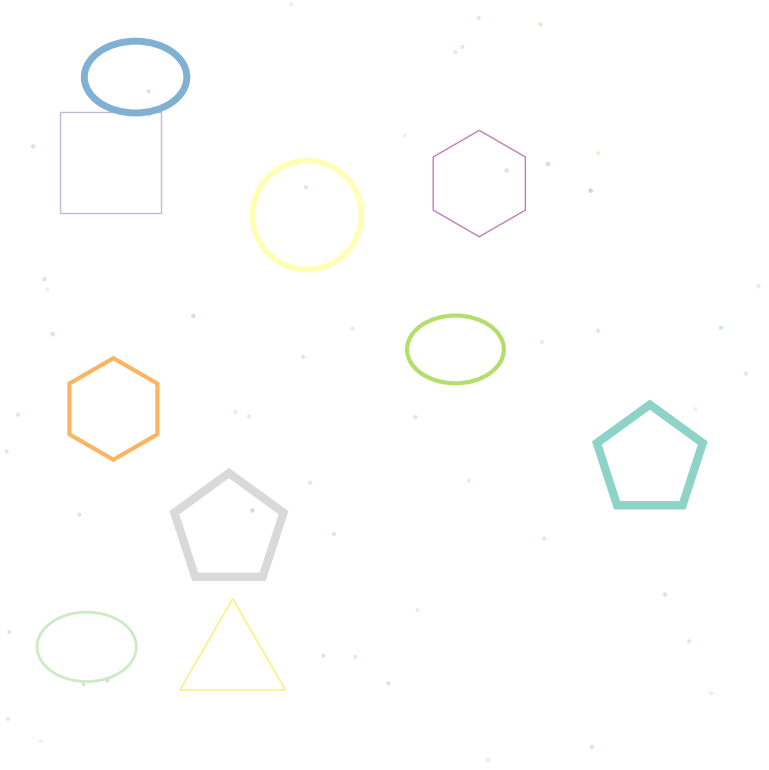[{"shape": "pentagon", "thickness": 3, "radius": 0.36, "center": [0.844, 0.402]}, {"shape": "circle", "thickness": 2, "radius": 0.35, "center": [0.399, 0.721]}, {"shape": "square", "thickness": 0.5, "radius": 0.33, "center": [0.144, 0.789]}, {"shape": "oval", "thickness": 2.5, "radius": 0.33, "center": [0.176, 0.9]}, {"shape": "hexagon", "thickness": 1.5, "radius": 0.33, "center": [0.147, 0.469]}, {"shape": "oval", "thickness": 1.5, "radius": 0.31, "center": [0.591, 0.546]}, {"shape": "pentagon", "thickness": 3, "radius": 0.37, "center": [0.297, 0.311]}, {"shape": "hexagon", "thickness": 0.5, "radius": 0.35, "center": [0.622, 0.762]}, {"shape": "oval", "thickness": 1, "radius": 0.32, "center": [0.113, 0.16]}, {"shape": "triangle", "thickness": 0.5, "radius": 0.4, "center": [0.302, 0.143]}]